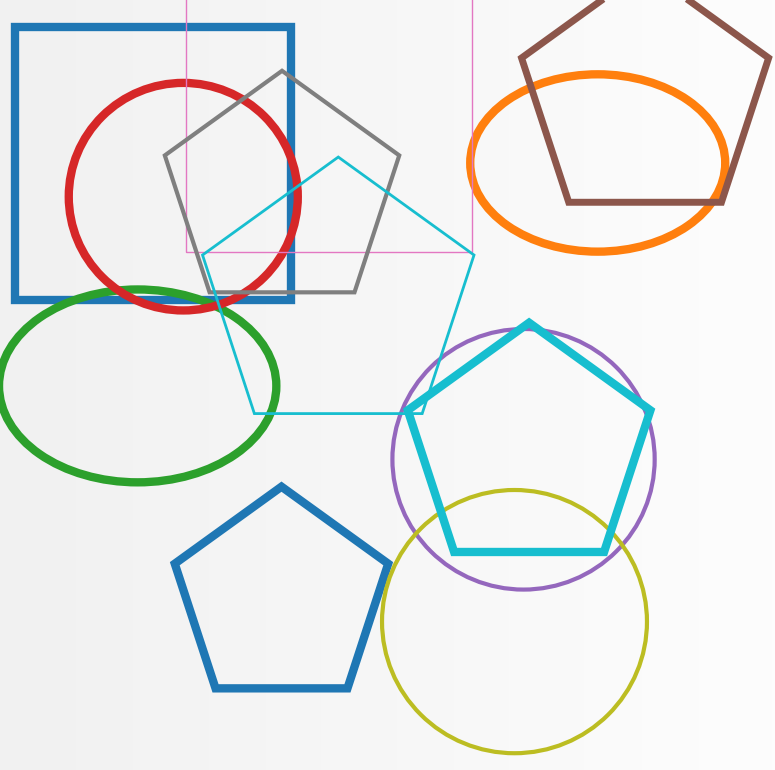[{"shape": "pentagon", "thickness": 3, "radius": 0.72, "center": [0.363, 0.223]}, {"shape": "square", "thickness": 3, "radius": 0.89, "center": [0.197, 0.788]}, {"shape": "oval", "thickness": 3, "radius": 0.82, "center": [0.771, 0.788]}, {"shape": "oval", "thickness": 3, "radius": 0.89, "center": [0.178, 0.499]}, {"shape": "circle", "thickness": 3, "radius": 0.74, "center": [0.236, 0.745]}, {"shape": "circle", "thickness": 1.5, "radius": 0.85, "center": [0.676, 0.404]}, {"shape": "pentagon", "thickness": 2.5, "radius": 0.84, "center": [0.832, 0.873]}, {"shape": "square", "thickness": 0.5, "radius": 0.92, "center": [0.425, 0.857]}, {"shape": "pentagon", "thickness": 1.5, "radius": 0.8, "center": [0.364, 0.749]}, {"shape": "circle", "thickness": 1.5, "radius": 0.85, "center": [0.664, 0.193]}, {"shape": "pentagon", "thickness": 3, "radius": 0.82, "center": [0.683, 0.416]}, {"shape": "pentagon", "thickness": 1, "radius": 0.92, "center": [0.436, 0.612]}]